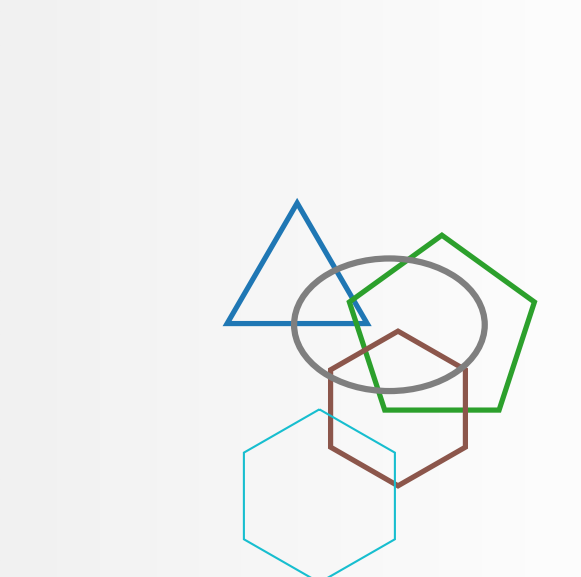[{"shape": "triangle", "thickness": 2.5, "radius": 0.7, "center": [0.511, 0.508]}, {"shape": "pentagon", "thickness": 2.5, "radius": 0.84, "center": [0.76, 0.424]}, {"shape": "hexagon", "thickness": 2.5, "radius": 0.67, "center": [0.685, 0.292]}, {"shape": "oval", "thickness": 3, "radius": 0.82, "center": [0.67, 0.437]}, {"shape": "hexagon", "thickness": 1, "radius": 0.75, "center": [0.549, 0.14]}]